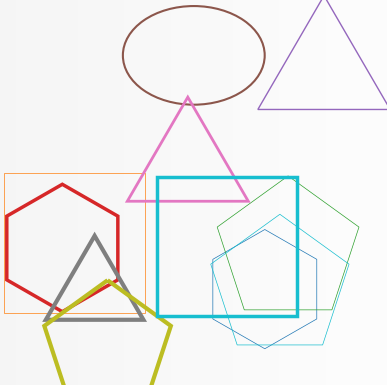[{"shape": "hexagon", "thickness": 0.5, "radius": 0.77, "center": [0.683, 0.249]}, {"shape": "square", "thickness": 0.5, "radius": 0.91, "center": [0.192, 0.369]}, {"shape": "pentagon", "thickness": 0.5, "radius": 0.96, "center": [0.743, 0.351]}, {"shape": "hexagon", "thickness": 2.5, "radius": 0.83, "center": [0.161, 0.356]}, {"shape": "triangle", "thickness": 1, "radius": 0.99, "center": [0.836, 0.814]}, {"shape": "oval", "thickness": 1.5, "radius": 0.92, "center": [0.5, 0.856]}, {"shape": "triangle", "thickness": 2, "radius": 0.9, "center": [0.485, 0.567]}, {"shape": "triangle", "thickness": 3, "radius": 0.73, "center": [0.244, 0.242]}, {"shape": "pentagon", "thickness": 3, "radius": 0.86, "center": [0.278, 0.1]}, {"shape": "square", "thickness": 2.5, "radius": 0.91, "center": [0.586, 0.36]}, {"shape": "pentagon", "thickness": 0.5, "radius": 0.94, "center": [0.722, 0.256]}]